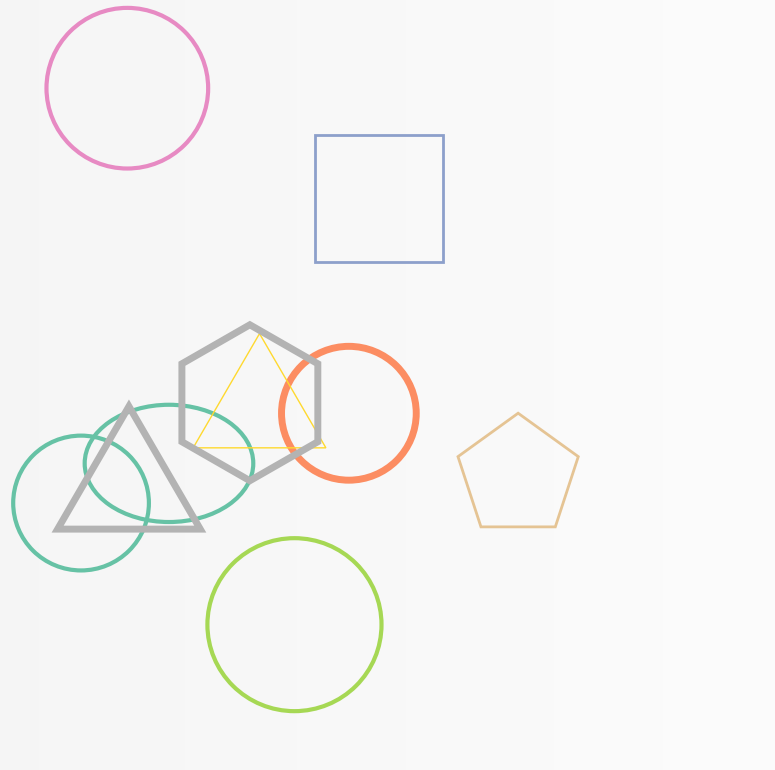[{"shape": "oval", "thickness": 1.5, "radius": 0.54, "center": [0.218, 0.398]}, {"shape": "circle", "thickness": 1.5, "radius": 0.44, "center": [0.105, 0.347]}, {"shape": "circle", "thickness": 2.5, "radius": 0.43, "center": [0.45, 0.463]}, {"shape": "square", "thickness": 1, "radius": 0.41, "center": [0.489, 0.742]}, {"shape": "circle", "thickness": 1.5, "radius": 0.52, "center": [0.164, 0.885]}, {"shape": "circle", "thickness": 1.5, "radius": 0.56, "center": [0.38, 0.189]}, {"shape": "triangle", "thickness": 0.5, "radius": 0.49, "center": [0.335, 0.468]}, {"shape": "pentagon", "thickness": 1, "radius": 0.41, "center": [0.669, 0.382]}, {"shape": "triangle", "thickness": 2.5, "radius": 0.53, "center": [0.166, 0.366]}, {"shape": "hexagon", "thickness": 2.5, "radius": 0.51, "center": [0.322, 0.477]}]